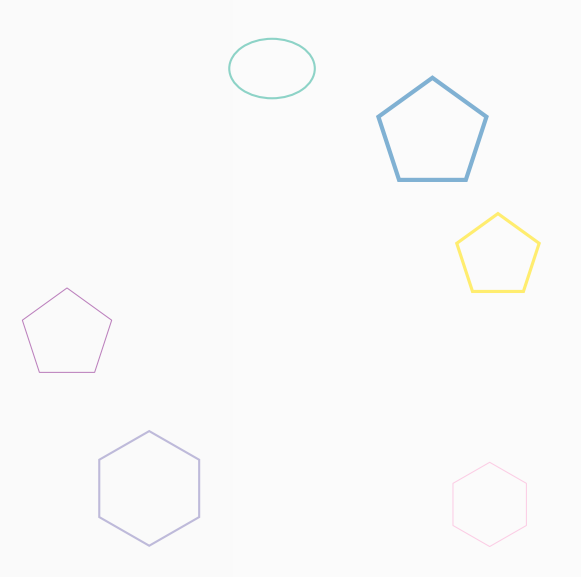[{"shape": "oval", "thickness": 1, "radius": 0.37, "center": [0.468, 0.88]}, {"shape": "hexagon", "thickness": 1, "radius": 0.5, "center": [0.257, 0.153]}, {"shape": "pentagon", "thickness": 2, "radius": 0.49, "center": [0.744, 0.767]}, {"shape": "hexagon", "thickness": 0.5, "radius": 0.36, "center": [0.842, 0.126]}, {"shape": "pentagon", "thickness": 0.5, "radius": 0.4, "center": [0.115, 0.42]}, {"shape": "pentagon", "thickness": 1.5, "radius": 0.37, "center": [0.857, 0.555]}]